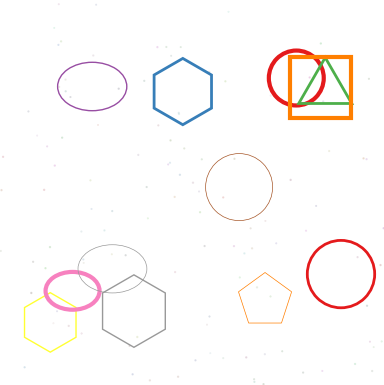[{"shape": "circle", "thickness": 2, "radius": 0.44, "center": [0.886, 0.288]}, {"shape": "circle", "thickness": 3, "radius": 0.36, "center": [0.77, 0.797]}, {"shape": "hexagon", "thickness": 2, "radius": 0.43, "center": [0.475, 0.762]}, {"shape": "triangle", "thickness": 2, "radius": 0.4, "center": [0.845, 0.771]}, {"shape": "oval", "thickness": 1, "radius": 0.45, "center": [0.239, 0.775]}, {"shape": "square", "thickness": 3, "radius": 0.4, "center": [0.833, 0.773]}, {"shape": "pentagon", "thickness": 0.5, "radius": 0.36, "center": [0.688, 0.22]}, {"shape": "hexagon", "thickness": 1, "radius": 0.39, "center": [0.131, 0.163]}, {"shape": "circle", "thickness": 0.5, "radius": 0.44, "center": [0.621, 0.514]}, {"shape": "oval", "thickness": 3, "radius": 0.35, "center": [0.188, 0.245]}, {"shape": "hexagon", "thickness": 1, "radius": 0.47, "center": [0.348, 0.192]}, {"shape": "oval", "thickness": 0.5, "radius": 0.45, "center": [0.292, 0.302]}]